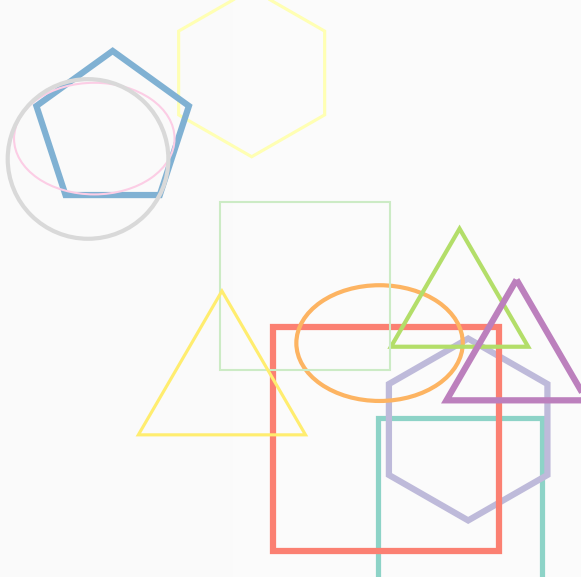[{"shape": "square", "thickness": 2.5, "radius": 0.71, "center": [0.792, 0.135]}, {"shape": "hexagon", "thickness": 1.5, "radius": 0.73, "center": [0.433, 0.873]}, {"shape": "hexagon", "thickness": 3, "radius": 0.79, "center": [0.805, 0.255]}, {"shape": "square", "thickness": 3, "radius": 0.97, "center": [0.664, 0.239]}, {"shape": "pentagon", "thickness": 3, "radius": 0.69, "center": [0.194, 0.773]}, {"shape": "oval", "thickness": 2, "radius": 0.72, "center": [0.653, 0.405]}, {"shape": "triangle", "thickness": 2, "radius": 0.68, "center": [0.791, 0.467]}, {"shape": "oval", "thickness": 1, "radius": 0.69, "center": [0.162, 0.759]}, {"shape": "circle", "thickness": 2, "radius": 0.69, "center": [0.151, 0.724]}, {"shape": "triangle", "thickness": 3, "radius": 0.7, "center": [0.889, 0.376]}, {"shape": "square", "thickness": 1, "radius": 0.73, "center": [0.525, 0.504]}, {"shape": "triangle", "thickness": 1.5, "radius": 0.83, "center": [0.382, 0.329]}]